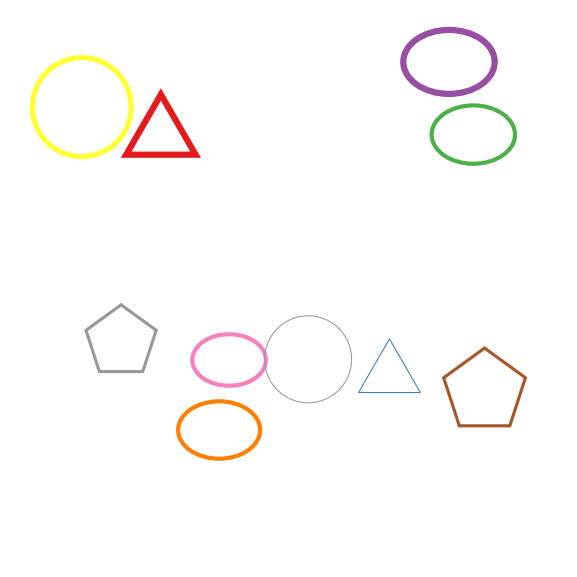[{"shape": "triangle", "thickness": 3, "radius": 0.35, "center": [0.279, 0.766]}, {"shape": "triangle", "thickness": 0.5, "radius": 0.31, "center": [0.674, 0.35]}, {"shape": "oval", "thickness": 2, "radius": 0.36, "center": [0.82, 0.766]}, {"shape": "oval", "thickness": 3, "radius": 0.4, "center": [0.777, 0.892]}, {"shape": "oval", "thickness": 2, "radius": 0.35, "center": [0.379, 0.255]}, {"shape": "circle", "thickness": 2.5, "radius": 0.43, "center": [0.142, 0.814]}, {"shape": "pentagon", "thickness": 1.5, "radius": 0.37, "center": [0.839, 0.322]}, {"shape": "oval", "thickness": 2, "radius": 0.32, "center": [0.397, 0.376]}, {"shape": "circle", "thickness": 0.5, "radius": 0.38, "center": [0.534, 0.377]}, {"shape": "pentagon", "thickness": 1.5, "radius": 0.32, "center": [0.21, 0.407]}]